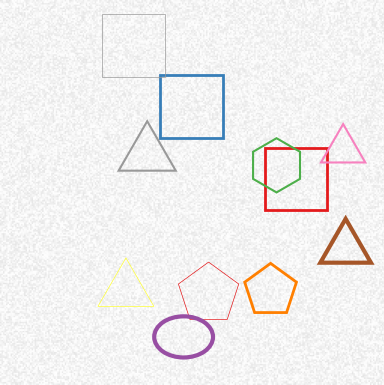[{"shape": "pentagon", "thickness": 0.5, "radius": 0.41, "center": [0.542, 0.237]}, {"shape": "square", "thickness": 2, "radius": 0.4, "center": [0.768, 0.535]}, {"shape": "square", "thickness": 2, "radius": 0.41, "center": [0.497, 0.723]}, {"shape": "hexagon", "thickness": 1.5, "radius": 0.35, "center": [0.718, 0.571]}, {"shape": "oval", "thickness": 3, "radius": 0.38, "center": [0.477, 0.125]}, {"shape": "pentagon", "thickness": 2, "radius": 0.35, "center": [0.703, 0.245]}, {"shape": "triangle", "thickness": 0.5, "radius": 0.42, "center": [0.327, 0.246]}, {"shape": "triangle", "thickness": 3, "radius": 0.38, "center": [0.898, 0.356]}, {"shape": "triangle", "thickness": 1.5, "radius": 0.33, "center": [0.891, 0.611]}, {"shape": "square", "thickness": 0.5, "radius": 0.41, "center": [0.347, 0.881]}, {"shape": "triangle", "thickness": 1.5, "radius": 0.43, "center": [0.382, 0.6]}]